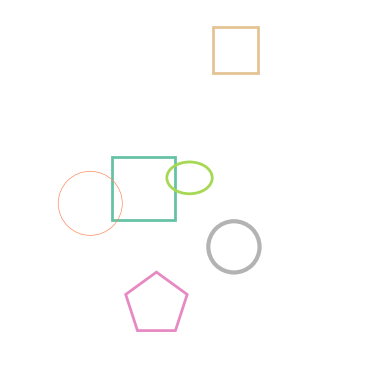[{"shape": "square", "thickness": 2, "radius": 0.41, "center": [0.373, 0.511]}, {"shape": "circle", "thickness": 0.5, "radius": 0.42, "center": [0.234, 0.472]}, {"shape": "pentagon", "thickness": 2, "radius": 0.42, "center": [0.406, 0.209]}, {"shape": "oval", "thickness": 2, "radius": 0.29, "center": [0.492, 0.538]}, {"shape": "square", "thickness": 2, "radius": 0.3, "center": [0.612, 0.871]}, {"shape": "circle", "thickness": 3, "radius": 0.33, "center": [0.608, 0.359]}]